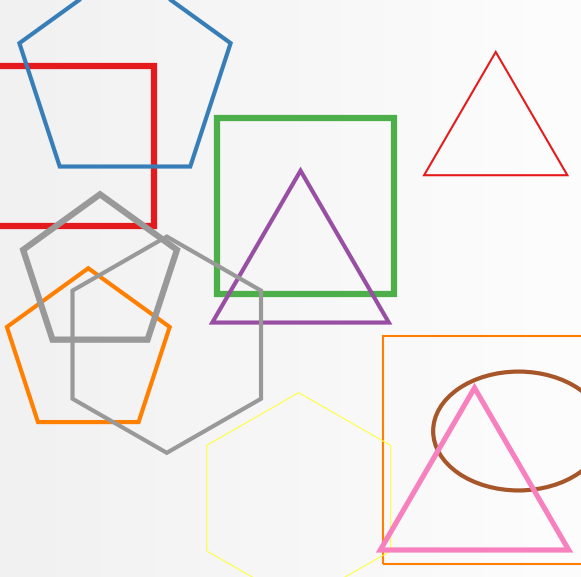[{"shape": "square", "thickness": 3, "radius": 0.69, "center": [0.126, 0.747]}, {"shape": "triangle", "thickness": 1, "radius": 0.71, "center": [0.853, 0.767]}, {"shape": "pentagon", "thickness": 2, "radius": 0.96, "center": [0.215, 0.865]}, {"shape": "square", "thickness": 3, "radius": 0.76, "center": [0.526, 0.643]}, {"shape": "triangle", "thickness": 2, "radius": 0.88, "center": [0.517, 0.528]}, {"shape": "pentagon", "thickness": 2, "radius": 0.74, "center": [0.152, 0.387]}, {"shape": "square", "thickness": 1, "radius": 0.99, "center": [0.857, 0.22]}, {"shape": "hexagon", "thickness": 0.5, "radius": 0.91, "center": [0.514, 0.137]}, {"shape": "oval", "thickness": 2, "radius": 0.74, "center": [0.892, 0.253]}, {"shape": "triangle", "thickness": 2.5, "radius": 0.94, "center": [0.816, 0.14]}, {"shape": "hexagon", "thickness": 2, "radius": 0.94, "center": [0.287, 0.402]}, {"shape": "pentagon", "thickness": 3, "radius": 0.7, "center": [0.172, 0.524]}]